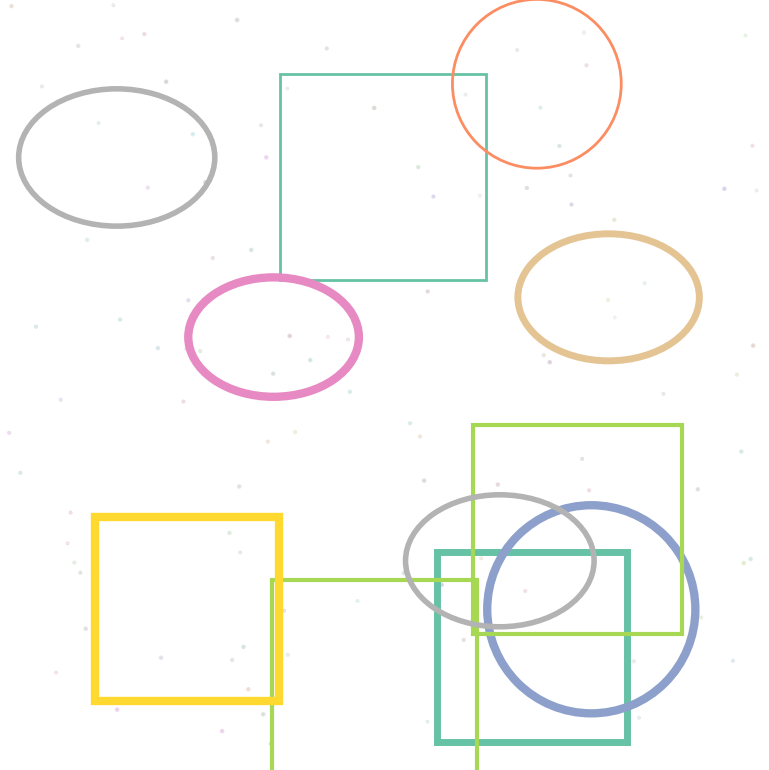[{"shape": "square", "thickness": 2.5, "radius": 0.62, "center": [0.691, 0.159]}, {"shape": "square", "thickness": 1, "radius": 0.67, "center": [0.497, 0.77]}, {"shape": "circle", "thickness": 1, "radius": 0.55, "center": [0.697, 0.891]}, {"shape": "circle", "thickness": 3, "radius": 0.68, "center": [0.768, 0.209]}, {"shape": "oval", "thickness": 3, "radius": 0.55, "center": [0.355, 0.562]}, {"shape": "square", "thickness": 1.5, "radius": 0.68, "center": [0.749, 0.312]}, {"shape": "square", "thickness": 1.5, "radius": 0.67, "center": [0.486, 0.114]}, {"shape": "square", "thickness": 3, "radius": 0.6, "center": [0.242, 0.209]}, {"shape": "oval", "thickness": 2.5, "radius": 0.59, "center": [0.79, 0.614]}, {"shape": "oval", "thickness": 2, "radius": 0.61, "center": [0.649, 0.272]}, {"shape": "oval", "thickness": 2, "radius": 0.64, "center": [0.152, 0.795]}]